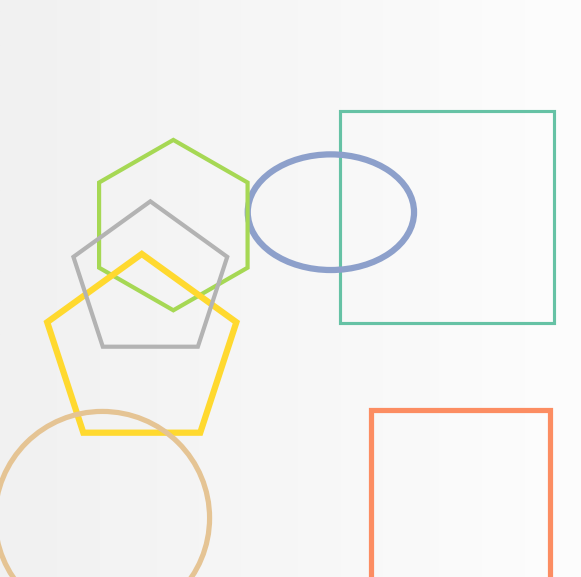[{"shape": "square", "thickness": 1.5, "radius": 0.92, "center": [0.769, 0.623]}, {"shape": "square", "thickness": 2.5, "radius": 0.77, "center": [0.792, 0.136]}, {"shape": "oval", "thickness": 3, "radius": 0.72, "center": [0.569, 0.632]}, {"shape": "hexagon", "thickness": 2, "radius": 0.74, "center": [0.298, 0.609]}, {"shape": "pentagon", "thickness": 3, "radius": 0.86, "center": [0.244, 0.388]}, {"shape": "circle", "thickness": 2.5, "radius": 0.92, "center": [0.176, 0.102]}, {"shape": "pentagon", "thickness": 2, "radius": 0.7, "center": [0.259, 0.511]}]